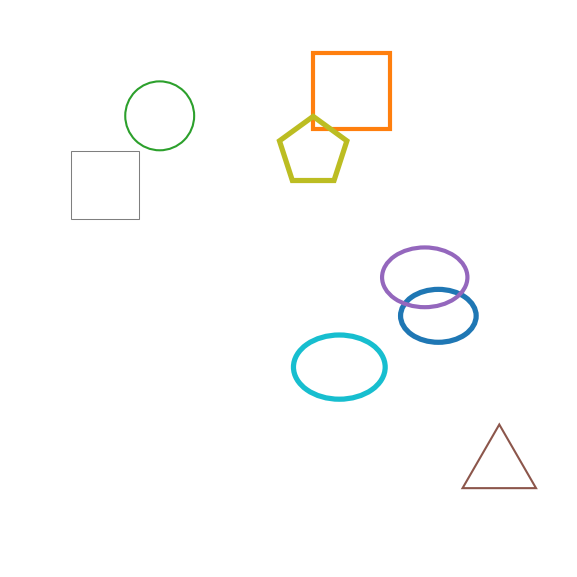[{"shape": "oval", "thickness": 2.5, "radius": 0.33, "center": [0.759, 0.452]}, {"shape": "square", "thickness": 2, "radius": 0.33, "center": [0.609, 0.842]}, {"shape": "circle", "thickness": 1, "radius": 0.3, "center": [0.277, 0.799]}, {"shape": "oval", "thickness": 2, "radius": 0.37, "center": [0.735, 0.519]}, {"shape": "triangle", "thickness": 1, "radius": 0.37, "center": [0.865, 0.191]}, {"shape": "square", "thickness": 0.5, "radius": 0.29, "center": [0.183, 0.679]}, {"shape": "pentagon", "thickness": 2.5, "radius": 0.31, "center": [0.542, 0.736]}, {"shape": "oval", "thickness": 2.5, "radius": 0.4, "center": [0.588, 0.363]}]